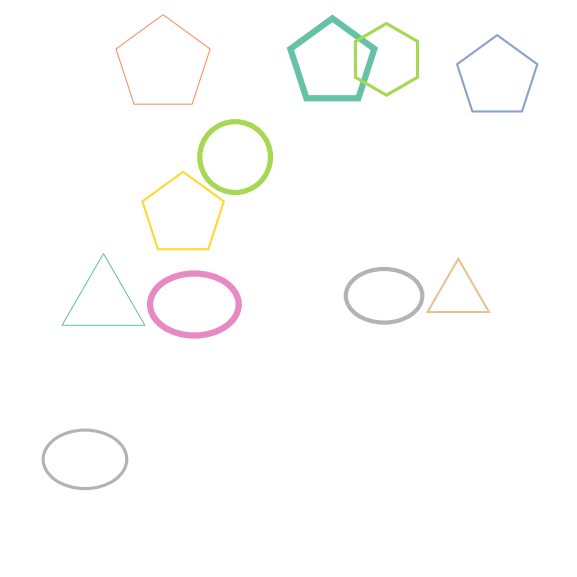[{"shape": "triangle", "thickness": 0.5, "radius": 0.41, "center": [0.179, 0.477]}, {"shape": "pentagon", "thickness": 3, "radius": 0.38, "center": [0.576, 0.891]}, {"shape": "pentagon", "thickness": 0.5, "radius": 0.43, "center": [0.282, 0.888]}, {"shape": "pentagon", "thickness": 1, "radius": 0.37, "center": [0.861, 0.865]}, {"shape": "oval", "thickness": 3, "radius": 0.38, "center": [0.337, 0.472]}, {"shape": "circle", "thickness": 2.5, "radius": 0.31, "center": [0.407, 0.727]}, {"shape": "hexagon", "thickness": 1.5, "radius": 0.31, "center": [0.669, 0.896]}, {"shape": "pentagon", "thickness": 1, "radius": 0.37, "center": [0.317, 0.627]}, {"shape": "triangle", "thickness": 1, "radius": 0.31, "center": [0.794, 0.49]}, {"shape": "oval", "thickness": 1.5, "radius": 0.36, "center": [0.147, 0.204]}, {"shape": "oval", "thickness": 2, "radius": 0.33, "center": [0.665, 0.487]}]